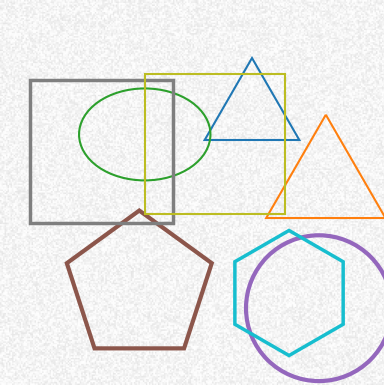[{"shape": "triangle", "thickness": 1.5, "radius": 0.71, "center": [0.655, 0.707]}, {"shape": "triangle", "thickness": 1.5, "radius": 0.89, "center": [0.846, 0.523]}, {"shape": "oval", "thickness": 1.5, "radius": 0.85, "center": [0.376, 0.651]}, {"shape": "circle", "thickness": 3, "radius": 0.95, "center": [0.828, 0.199]}, {"shape": "pentagon", "thickness": 3, "radius": 0.99, "center": [0.362, 0.255]}, {"shape": "square", "thickness": 2.5, "radius": 0.93, "center": [0.263, 0.606]}, {"shape": "square", "thickness": 1.5, "radius": 0.91, "center": [0.558, 0.626]}, {"shape": "hexagon", "thickness": 2.5, "radius": 0.81, "center": [0.751, 0.239]}]